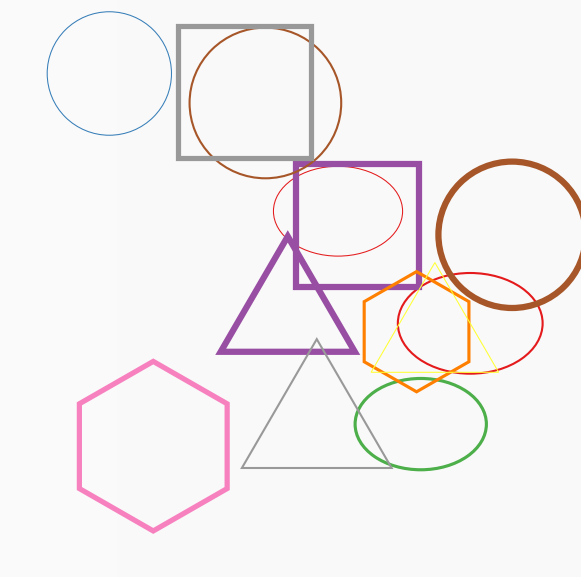[{"shape": "oval", "thickness": 1, "radius": 0.62, "center": [0.809, 0.439]}, {"shape": "oval", "thickness": 0.5, "radius": 0.56, "center": [0.582, 0.633]}, {"shape": "circle", "thickness": 0.5, "radius": 0.53, "center": [0.188, 0.872]}, {"shape": "oval", "thickness": 1.5, "radius": 0.56, "center": [0.724, 0.265]}, {"shape": "triangle", "thickness": 3, "radius": 0.67, "center": [0.495, 0.457]}, {"shape": "square", "thickness": 3, "radius": 0.53, "center": [0.615, 0.609]}, {"shape": "hexagon", "thickness": 1.5, "radius": 0.52, "center": [0.717, 0.425]}, {"shape": "triangle", "thickness": 0.5, "radius": 0.63, "center": [0.748, 0.418]}, {"shape": "circle", "thickness": 3, "radius": 0.63, "center": [0.881, 0.593]}, {"shape": "circle", "thickness": 1, "radius": 0.65, "center": [0.457, 0.821]}, {"shape": "hexagon", "thickness": 2.5, "radius": 0.73, "center": [0.264, 0.227]}, {"shape": "triangle", "thickness": 1, "radius": 0.74, "center": [0.545, 0.263]}, {"shape": "square", "thickness": 2.5, "radius": 0.57, "center": [0.421, 0.839]}]